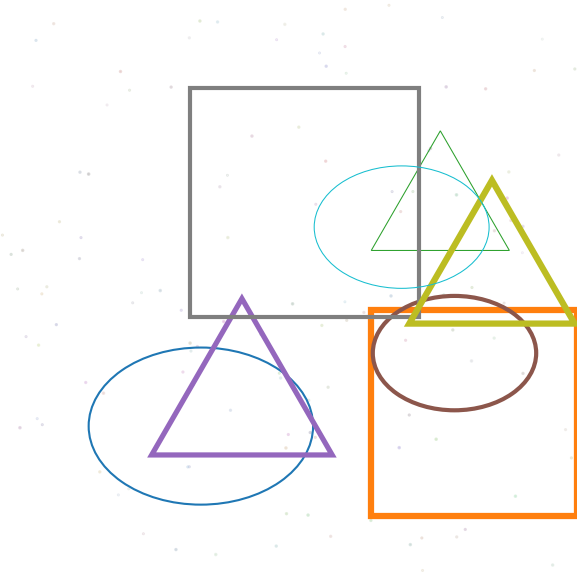[{"shape": "oval", "thickness": 1, "radius": 0.97, "center": [0.348, 0.261]}, {"shape": "square", "thickness": 3, "radius": 0.89, "center": [0.82, 0.284]}, {"shape": "triangle", "thickness": 0.5, "radius": 0.69, "center": [0.762, 0.634]}, {"shape": "triangle", "thickness": 2.5, "radius": 0.9, "center": [0.419, 0.302]}, {"shape": "oval", "thickness": 2, "radius": 0.71, "center": [0.787, 0.388]}, {"shape": "square", "thickness": 2, "radius": 0.99, "center": [0.528, 0.649]}, {"shape": "triangle", "thickness": 3, "radius": 0.83, "center": [0.852, 0.521]}, {"shape": "oval", "thickness": 0.5, "radius": 0.76, "center": [0.695, 0.606]}]